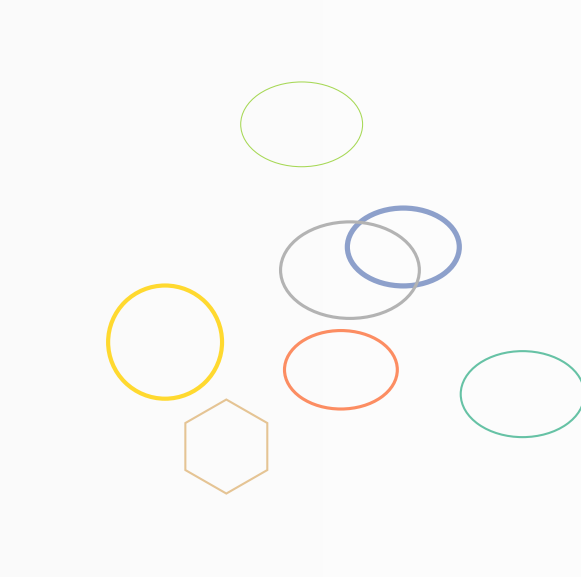[{"shape": "oval", "thickness": 1, "radius": 0.53, "center": [0.899, 0.317]}, {"shape": "oval", "thickness": 1.5, "radius": 0.49, "center": [0.587, 0.359]}, {"shape": "oval", "thickness": 2.5, "radius": 0.48, "center": [0.694, 0.571]}, {"shape": "oval", "thickness": 0.5, "radius": 0.52, "center": [0.519, 0.784]}, {"shape": "circle", "thickness": 2, "radius": 0.49, "center": [0.284, 0.407]}, {"shape": "hexagon", "thickness": 1, "radius": 0.41, "center": [0.389, 0.226]}, {"shape": "oval", "thickness": 1.5, "radius": 0.6, "center": [0.602, 0.531]}]